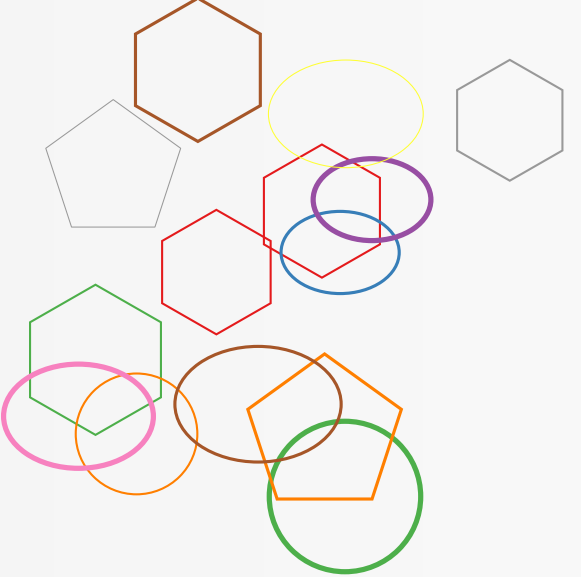[{"shape": "hexagon", "thickness": 1, "radius": 0.58, "center": [0.554, 0.634]}, {"shape": "hexagon", "thickness": 1, "radius": 0.54, "center": [0.372, 0.528]}, {"shape": "oval", "thickness": 1.5, "radius": 0.51, "center": [0.585, 0.562]}, {"shape": "hexagon", "thickness": 1, "radius": 0.65, "center": [0.164, 0.376]}, {"shape": "circle", "thickness": 2.5, "radius": 0.65, "center": [0.594, 0.139]}, {"shape": "oval", "thickness": 2.5, "radius": 0.51, "center": [0.64, 0.653]}, {"shape": "pentagon", "thickness": 1.5, "radius": 0.69, "center": [0.558, 0.247]}, {"shape": "circle", "thickness": 1, "radius": 0.52, "center": [0.235, 0.248]}, {"shape": "oval", "thickness": 0.5, "radius": 0.67, "center": [0.595, 0.802]}, {"shape": "oval", "thickness": 1.5, "radius": 0.72, "center": [0.444, 0.299]}, {"shape": "hexagon", "thickness": 1.5, "radius": 0.62, "center": [0.34, 0.878]}, {"shape": "oval", "thickness": 2.5, "radius": 0.64, "center": [0.135, 0.278]}, {"shape": "hexagon", "thickness": 1, "radius": 0.52, "center": [0.877, 0.791]}, {"shape": "pentagon", "thickness": 0.5, "radius": 0.61, "center": [0.195, 0.705]}]